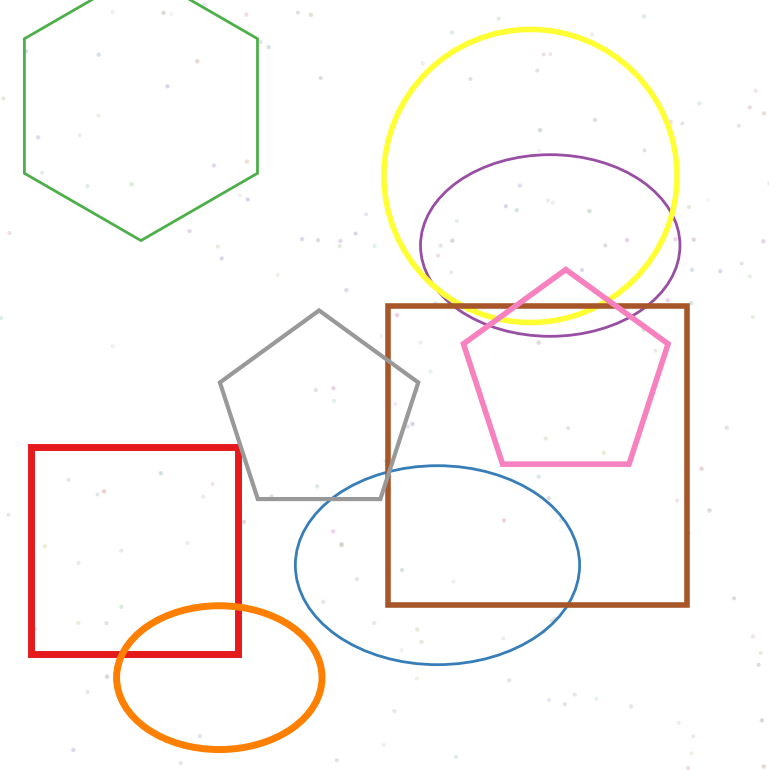[{"shape": "square", "thickness": 2.5, "radius": 0.67, "center": [0.175, 0.285]}, {"shape": "oval", "thickness": 1, "radius": 0.92, "center": [0.568, 0.266]}, {"shape": "hexagon", "thickness": 1, "radius": 0.87, "center": [0.183, 0.862]}, {"shape": "oval", "thickness": 1, "radius": 0.84, "center": [0.715, 0.681]}, {"shape": "oval", "thickness": 2.5, "radius": 0.67, "center": [0.285, 0.12]}, {"shape": "circle", "thickness": 2, "radius": 0.95, "center": [0.689, 0.771]}, {"shape": "square", "thickness": 2, "radius": 0.97, "center": [0.699, 0.409]}, {"shape": "pentagon", "thickness": 2, "radius": 0.7, "center": [0.735, 0.51]}, {"shape": "pentagon", "thickness": 1.5, "radius": 0.68, "center": [0.414, 0.461]}]